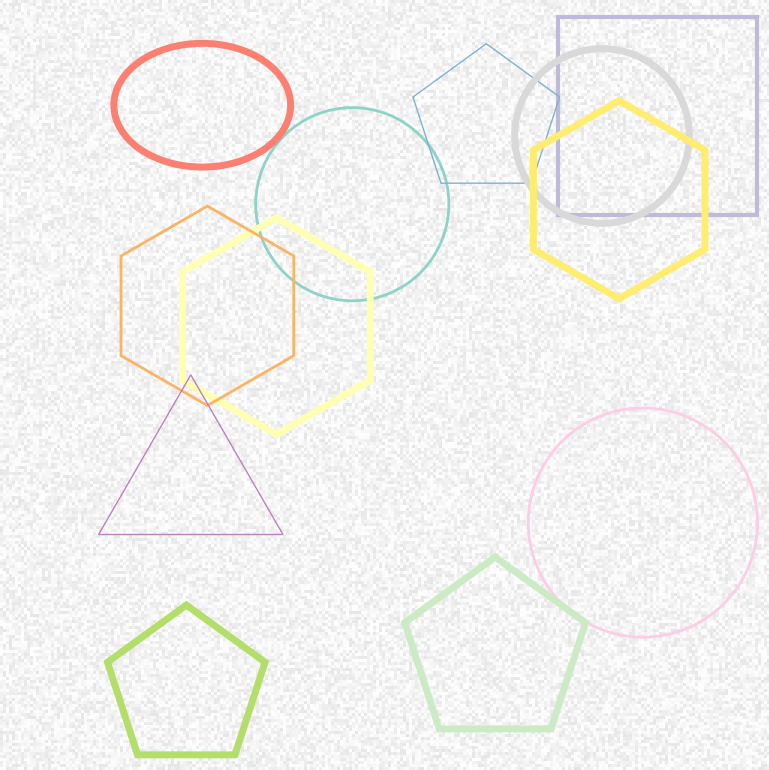[{"shape": "circle", "thickness": 1, "radius": 0.63, "center": [0.458, 0.735]}, {"shape": "hexagon", "thickness": 2.5, "radius": 0.7, "center": [0.359, 0.577]}, {"shape": "square", "thickness": 1.5, "radius": 0.64, "center": [0.854, 0.849]}, {"shape": "oval", "thickness": 2.5, "radius": 0.57, "center": [0.263, 0.863]}, {"shape": "pentagon", "thickness": 0.5, "radius": 0.5, "center": [0.632, 0.843]}, {"shape": "hexagon", "thickness": 1, "radius": 0.65, "center": [0.269, 0.603]}, {"shape": "pentagon", "thickness": 2.5, "radius": 0.54, "center": [0.242, 0.107]}, {"shape": "circle", "thickness": 1, "radius": 0.74, "center": [0.835, 0.321]}, {"shape": "circle", "thickness": 2.5, "radius": 0.57, "center": [0.782, 0.823]}, {"shape": "triangle", "thickness": 0.5, "radius": 0.69, "center": [0.248, 0.375]}, {"shape": "pentagon", "thickness": 2.5, "radius": 0.62, "center": [0.643, 0.153]}, {"shape": "hexagon", "thickness": 2.5, "radius": 0.64, "center": [0.804, 0.741]}]